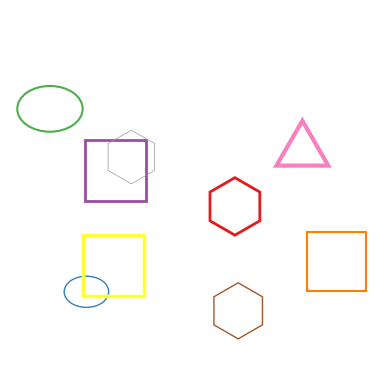[{"shape": "hexagon", "thickness": 2, "radius": 0.37, "center": [0.61, 0.464]}, {"shape": "oval", "thickness": 1, "radius": 0.29, "center": [0.224, 0.242]}, {"shape": "oval", "thickness": 1.5, "radius": 0.42, "center": [0.13, 0.717]}, {"shape": "square", "thickness": 2, "radius": 0.39, "center": [0.301, 0.556]}, {"shape": "square", "thickness": 1.5, "radius": 0.38, "center": [0.873, 0.321]}, {"shape": "square", "thickness": 2.5, "radius": 0.4, "center": [0.296, 0.309]}, {"shape": "hexagon", "thickness": 1, "radius": 0.36, "center": [0.619, 0.193]}, {"shape": "triangle", "thickness": 3, "radius": 0.39, "center": [0.785, 0.609]}, {"shape": "hexagon", "thickness": 0.5, "radius": 0.35, "center": [0.341, 0.592]}]